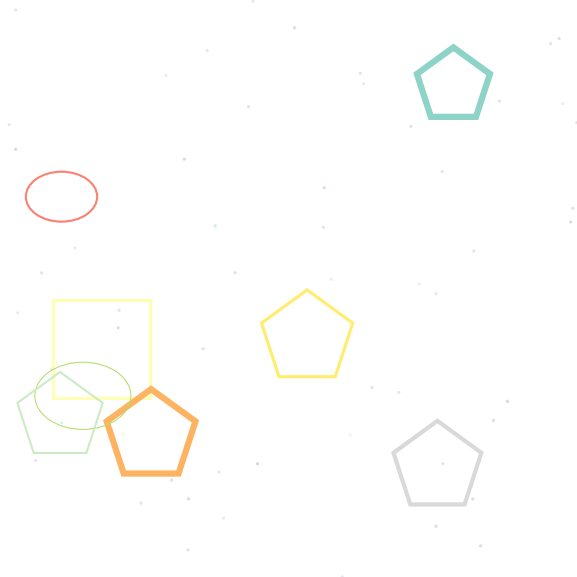[{"shape": "pentagon", "thickness": 3, "radius": 0.33, "center": [0.785, 0.851]}, {"shape": "square", "thickness": 1.5, "radius": 0.42, "center": [0.176, 0.394]}, {"shape": "oval", "thickness": 1, "radius": 0.31, "center": [0.106, 0.659]}, {"shape": "pentagon", "thickness": 3, "radius": 0.4, "center": [0.262, 0.245]}, {"shape": "oval", "thickness": 0.5, "radius": 0.42, "center": [0.144, 0.314]}, {"shape": "pentagon", "thickness": 2, "radius": 0.4, "center": [0.757, 0.19]}, {"shape": "pentagon", "thickness": 1, "radius": 0.39, "center": [0.104, 0.277]}, {"shape": "pentagon", "thickness": 1.5, "radius": 0.42, "center": [0.532, 0.414]}]